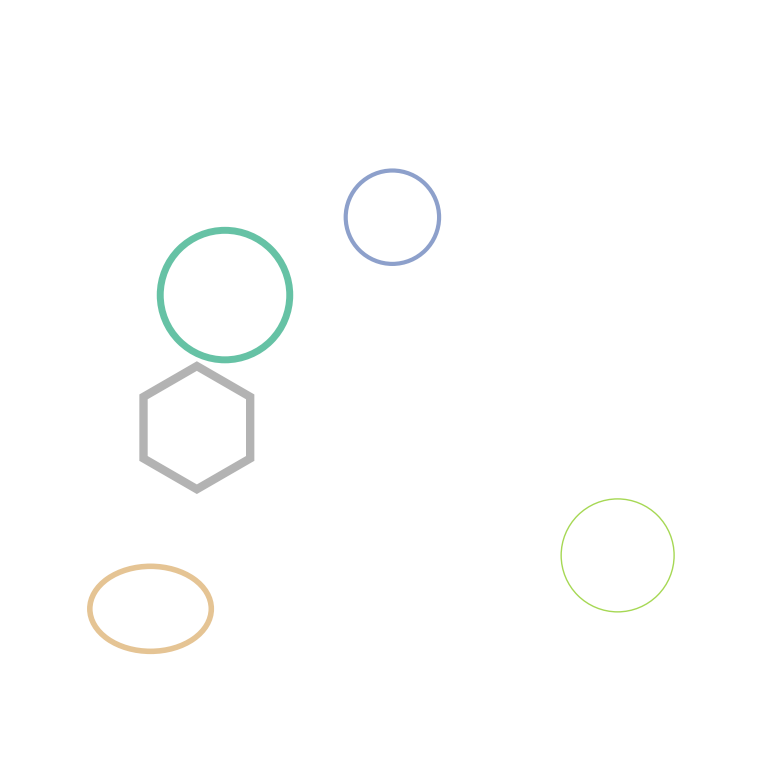[{"shape": "circle", "thickness": 2.5, "radius": 0.42, "center": [0.292, 0.617]}, {"shape": "circle", "thickness": 1.5, "radius": 0.3, "center": [0.51, 0.718]}, {"shape": "circle", "thickness": 0.5, "radius": 0.37, "center": [0.802, 0.279]}, {"shape": "oval", "thickness": 2, "radius": 0.39, "center": [0.196, 0.209]}, {"shape": "hexagon", "thickness": 3, "radius": 0.4, "center": [0.256, 0.445]}]